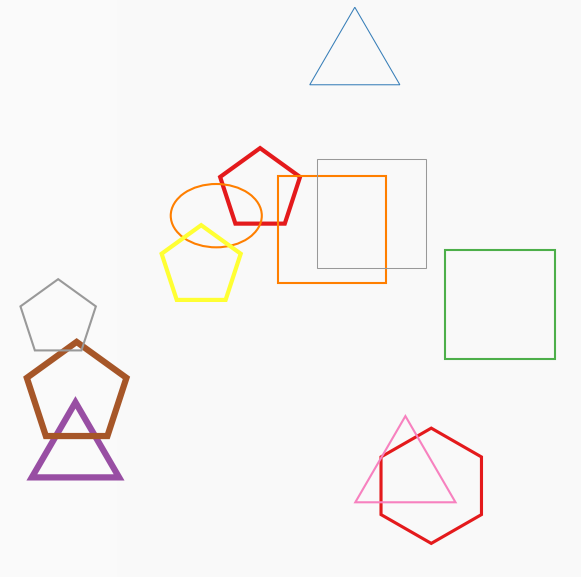[{"shape": "pentagon", "thickness": 2, "radius": 0.36, "center": [0.447, 0.67]}, {"shape": "hexagon", "thickness": 1.5, "radius": 0.5, "center": [0.742, 0.158]}, {"shape": "triangle", "thickness": 0.5, "radius": 0.45, "center": [0.61, 0.897]}, {"shape": "square", "thickness": 1, "radius": 0.47, "center": [0.86, 0.473]}, {"shape": "triangle", "thickness": 3, "radius": 0.43, "center": [0.13, 0.216]}, {"shape": "square", "thickness": 1, "radius": 0.46, "center": [0.572, 0.602]}, {"shape": "oval", "thickness": 1, "radius": 0.39, "center": [0.372, 0.626]}, {"shape": "pentagon", "thickness": 2, "radius": 0.36, "center": [0.346, 0.538]}, {"shape": "pentagon", "thickness": 3, "radius": 0.45, "center": [0.132, 0.317]}, {"shape": "triangle", "thickness": 1, "radius": 0.5, "center": [0.697, 0.179]}, {"shape": "square", "thickness": 0.5, "radius": 0.47, "center": [0.639, 0.629]}, {"shape": "pentagon", "thickness": 1, "radius": 0.34, "center": [0.1, 0.448]}]